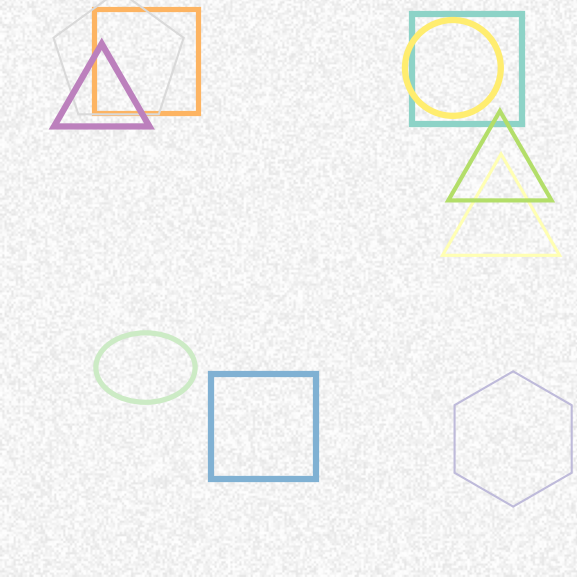[{"shape": "square", "thickness": 3, "radius": 0.48, "center": [0.808, 0.879]}, {"shape": "triangle", "thickness": 1.5, "radius": 0.59, "center": [0.868, 0.616]}, {"shape": "hexagon", "thickness": 1, "radius": 0.59, "center": [0.889, 0.239]}, {"shape": "square", "thickness": 3, "radius": 0.45, "center": [0.456, 0.261]}, {"shape": "square", "thickness": 2.5, "radius": 0.45, "center": [0.253, 0.894]}, {"shape": "triangle", "thickness": 2, "radius": 0.52, "center": [0.866, 0.704]}, {"shape": "pentagon", "thickness": 1, "radius": 0.59, "center": [0.205, 0.897]}, {"shape": "triangle", "thickness": 3, "radius": 0.48, "center": [0.176, 0.828]}, {"shape": "oval", "thickness": 2.5, "radius": 0.43, "center": [0.252, 0.363]}, {"shape": "circle", "thickness": 3, "radius": 0.41, "center": [0.784, 0.882]}]